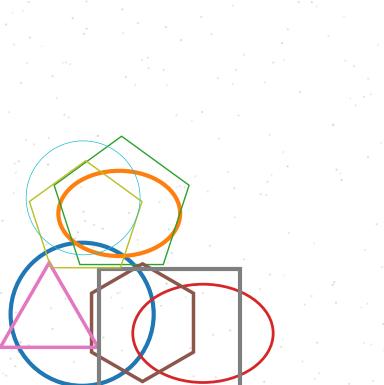[{"shape": "circle", "thickness": 3, "radius": 0.93, "center": [0.213, 0.184]}, {"shape": "oval", "thickness": 3, "radius": 0.79, "center": [0.31, 0.446]}, {"shape": "pentagon", "thickness": 1, "radius": 0.92, "center": [0.316, 0.462]}, {"shape": "oval", "thickness": 2, "radius": 0.91, "center": [0.527, 0.134]}, {"shape": "hexagon", "thickness": 2.5, "radius": 0.76, "center": [0.37, 0.162]}, {"shape": "triangle", "thickness": 2.5, "radius": 0.73, "center": [0.128, 0.171]}, {"shape": "square", "thickness": 3, "radius": 0.92, "center": [0.441, 0.119]}, {"shape": "pentagon", "thickness": 1, "radius": 0.77, "center": [0.223, 0.429]}, {"shape": "circle", "thickness": 0.5, "radius": 0.74, "center": [0.216, 0.486]}]